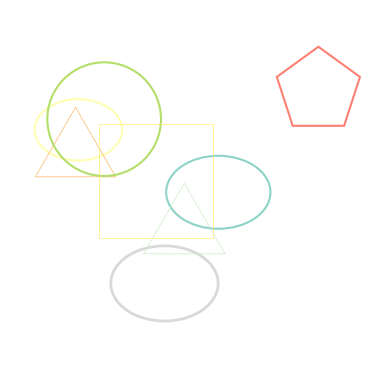[{"shape": "oval", "thickness": 1.5, "radius": 0.68, "center": [0.567, 0.501]}, {"shape": "oval", "thickness": 1.5, "radius": 0.57, "center": [0.204, 0.663]}, {"shape": "pentagon", "thickness": 1.5, "radius": 0.57, "center": [0.827, 0.765]}, {"shape": "triangle", "thickness": 0.5, "radius": 0.6, "center": [0.196, 0.601]}, {"shape": "circle", "thickness": 1.5, "radius": 0.74, "center": [0.271, 0.69]}, {"shape": "oval", "thickness": 2, "radius": 0.7, "center": [0.427, 0.264]}, {"shape": "triangle", "thickness": 0.5, "radius": 0.61, "center": [0.479, 0.402]}, {"shape": "square", "thickness": 0.5, "radius": 0.74, "center": [0.405, 0.531]}]